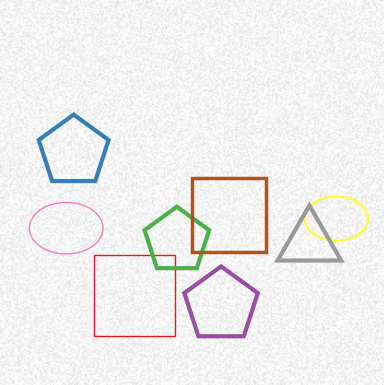[{"shape": "square", "thickness": 1, "radius": 0.52, "center": [0.35, 0.232]}, {"shape": "pentagon", "thickness": 3, "radius": 0.48, "center": [0.191, 0.607]}, {"shape": "pentagon", "thickness": 3, "radius": 0.44, "center": [0.459, 0.375]}, {"shape": "pentagon", "thickness": 3, "radius": 0.5, "center": [0.574, 0.208]}, {"shape": "oval", "thickness": 1.5, "radius": 0.41, "center": [0.874, 0.432]}, {"shape": "square", "thickness": 2.5, "radius": 0.48, "center": [0.596, 0.442]}, {"shape": "oval", "thickness": 1, "radius": 0.48, "center": [0.172, 0.407]}, {"shape": "triangle", "thickness": 3, "radius": 0.48, "center": [0.804, 0.371]}]